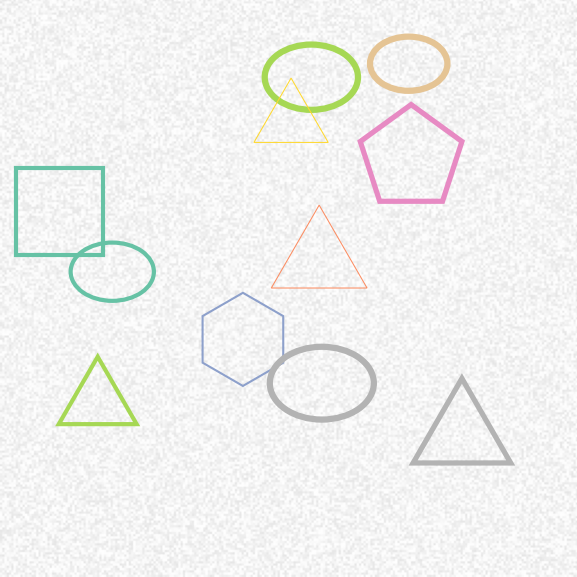[{"shape": "square", "thickness": 2, "radius": 0.38, "center": [0.102, 0.632]}, {"shape": "oval", "thickness": 2, "radius": 0.36, "center": [0.194, 0.529]}, {"shape": "triangle", "thickness": 0.5, "radius": 0.48, "center": [0.553, 0.548]}, {"shape": "hexagon", "thickness": 1, "radius": 0.4, "center": [0.421, 0.411]}, {"shape": "pentagon", "thickness": 2.5, "radius": 0.46, "center": [0.712, 0.725]}, {"shape": "oval", "thickness": 3, "radius": 0.4, "center": [0.539, 0.865]}, {"shape": "triangle", "thickness": 2, "radius": 0.39, "center": [0.169, 0.304]}, {"shape": "triangle", "thickness": 0.5, "radius": 0.37, "center": [0.504, 0.79]}, {"shape": "oval", "thickness": 3, "radius": 0.34, "center": [0.708, 0.889]}, {"shape": "triangle", "thickness": 2.5, "radius": 0.49, "center": [0.8, 0.246]}, {"shape": "oval", "thickness": 3, "radius": 0.45, "center": [0.557, 0.336]}]